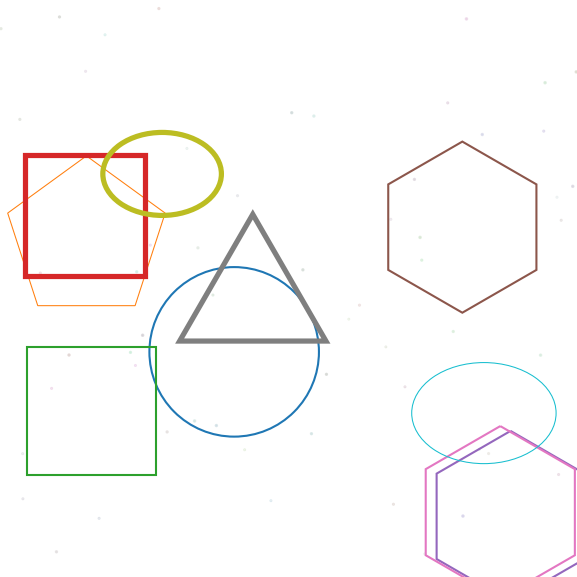[{"shape": "circle", "thickness": 1, "radius": 0.73, "center": [0.405, 0.39]}, {"shape": "pentagon", "thickness": 0.5, "radius": 0.72, "center": [0.15, 0.586]}, {"shape": "square", "thickness": 1, "radius": 0.56, "center": [0.159, 0.287]}, {"shape": "square", "thickness": 2.5, "radius": 0.52, "center": [0.147, 0.626]}, {"shape": "hexagon", "thickness": 1, "radius": 0.74, "center": [0.884, 0.105]}, {"shape": "hexagon", "thickness": 1, "radius": 0.74, "center": [0.801, 0.606]}, {"shape": "hexagon", "thickness": 1, "radius": 0.75, "center": [0.866, 0.112]}, {"shape": "triangle", "thickness": 2.5, "radius": 0.73, "center": [0.438, 0.482]}, {"shape": "oval", "thickness": 2.5, "radius": 0.51, "center": [0.281, 0.698]}, {"shape": "oval", "thickness": 0.5, "radius": 0.63, "center": [0.838, 0.284]}]